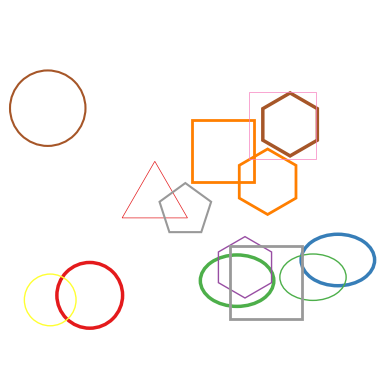[{"shape": "triangle", "thickness": 0.5, "radius": 0.49, "center": [0.402, 0.483]}, {"shape": "circle", "thickness": 2.5, "radius": 0.43, "center": [0.233, 0.233]}, {"shape": "oval", "thickness": 2.5, "radius": 0.48, "center": [0.878, 0.325]}, {"shape": "oval", "thickness": 1, "radius": 0.43, "center": [0.813, 0.28]}, {"shape": "oval", "thickness": 2.5, "radius": 0.48, "center": [0.616, 0.271]}, {"shape": "hexagon", "thickness": 1, "radius": 0.4, "center": [0.636, 0.306]}, {"shape": "square", "thickness": 2, "radius": 0.4, "center": [0.579, 0.609]}, {"shape": "hexagon", "thickness": 2, "radius": 0.43, "center": [0.695, 0.528]}, {"shape": "circle", "thickness": 1, "radius": 0.34, "center": [0.13, 0.221]}, {"shape": "circle", "thickness": 1.5, "radius": 0.49, "center": [0.124, 0.719]}, {"shape": "hexagon", "thickness": 2.5, "radius": 0.41, "center": [0.753, 0.677]}, {"shape": "square", "thickness": 0.5, "radius": 0.43, "center": [0.733, 0.674]}, {"shape": "pentagon", "thickness": 1.5, "radius": 0.35, "center": [0.481, 0.454]}, {"shape": "square", "thickness": 2, "radius": 0.47, "center": [0.691, 0.266]}]